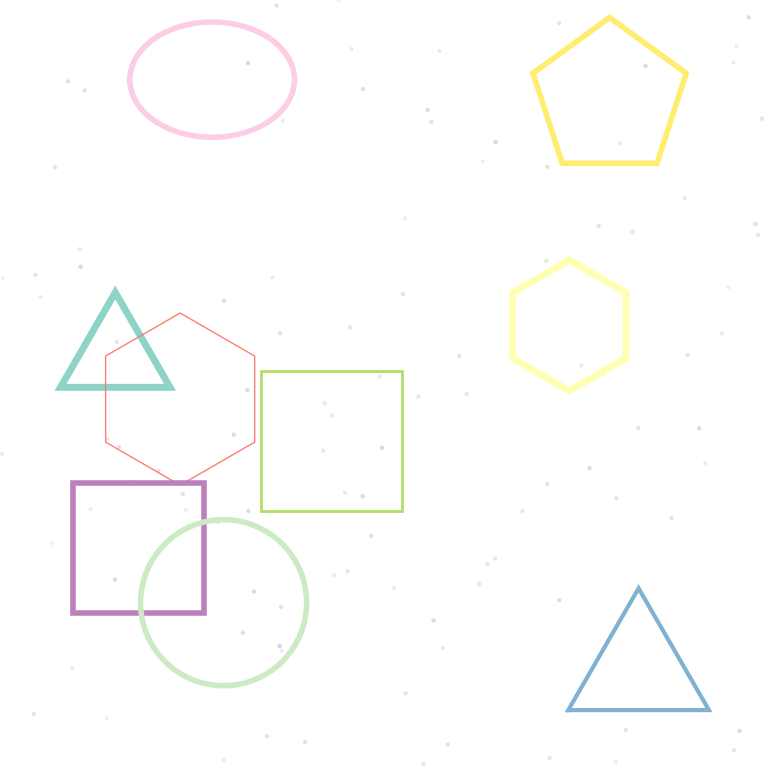[{"shape": "triangle", "thickness": 2.5, "radius": 0.41, "center": [0.15, 0.538]}, {"shape": "hexagon", "thickness": 2.5, "radius": 0.43, "center": [0.739, 0.577]}, {"shape": "hexagon", "thickness": 0.5, "radius": 0.56, "center": [0.234, 0.482]}, {"shape": "triangle", "thickness": 1.5, "radius": 0.53, "center": [0.829, 0.131]}, {"shape": "square", "thickness": 1, "radius": 0.46, "center": [0.43, 0.427]}, {"shape": "oval", "thickness": 2, "radius": 0.53, "center": [0.275, 0.897]}, {"shape": "square", "thickness": 2, "radius": 0.42, "center": [0.18, 0.288]}, {"shape": "circle", "thickness": 2, "radius": 0.54, "center": [0.29, 0.217]}, {"shape": "pentagon", "thickness": 2, "radius": 0.52, "center": [0.792, 0.873]}]